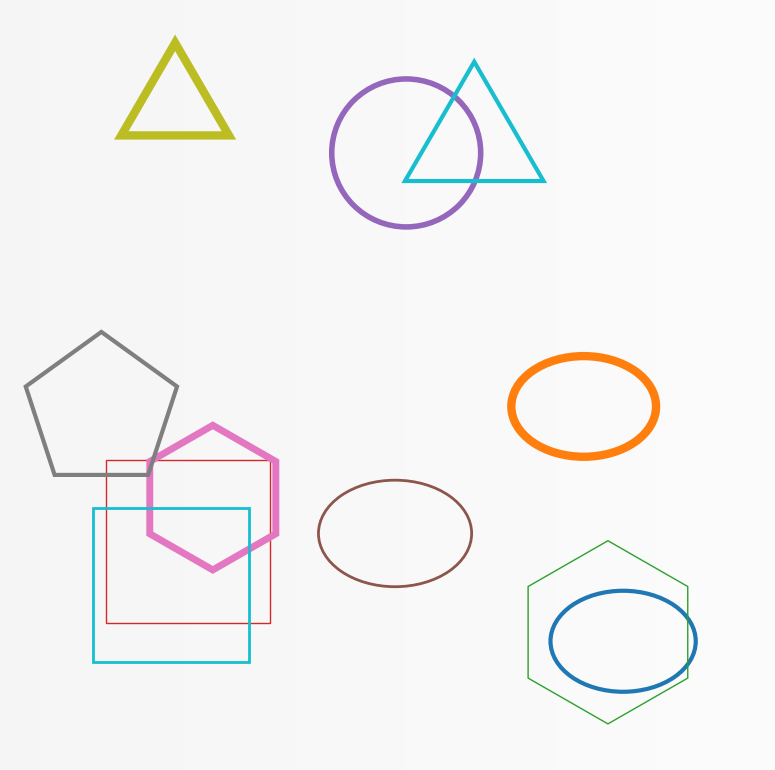[{"shape": "oval", "thickness": 1.5, "radius": 0.47, "center": [0.804, 0.167]}, {"shape": "oval", "thickness": 3, "radius": 0.47, "center": [0.753, 0.472]}, {"shape": "hexagon", "thickness": 0.5, "radius": 0.59, "center": [0.784, 0.179]}, {"shape": "square", "thickness": 0.5, "radius": 0.53, "center": [0.243, 0.297]}, {"shape": "circle", "thickness": 2, "radius": 0.48, "center": [0.524, 0.801]}, {"shape": "oval", "thickness": 1, "radius": 0.49, "center": [0.51, 0.307]}, {"shape": "hexagon", "thickness": 2.5, "radius": 0.47, "center": [0.275, 0.354]}, {"shape": "pentagon", "thickness": 1.5, "radius": 0.51, "center": [0.131, 0.466]}, {"shape": "triangle", "thickness": 3, "radius": 0.4, "center": [0.226, 0.864]}, {"shape": "square", "thickness": 1, "radius": 0.5, "center": [0.22, 0.24]}, {"shape": "triangle", "thickness": 1.5, "radius": 0.52, "center": [0.612, 0.817]}]